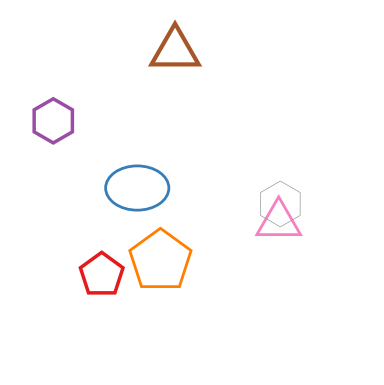[{"shape": "pentagon", "thickness": 2.5, "radius": 0.29, "center": [0.264, 0.286]}, {"shape": "oval", "thickness": 2, "radius": 0.41, "center": [0.356, 0.512]}, {"shape": "hexagon", "thickness": 2.5, "radius": 0.29, "center": [0.138, 0.686]}, {"shape": "pentagon", "thickness": 2, "radius": 0.42, "center": [0.417, 0.323]}, {"shape": "triangle", "thickness": 3, "radius": 0.35, "center": [0.455, 0.868]}, {"shape": "triangle", "thickness": 2, "radius": 0.33, "center": [0.724, 0.423]}, {"shape": "hexagon", "thickness": 0.5, "radius": 0.3, "center": [0.728, 0.47]}]